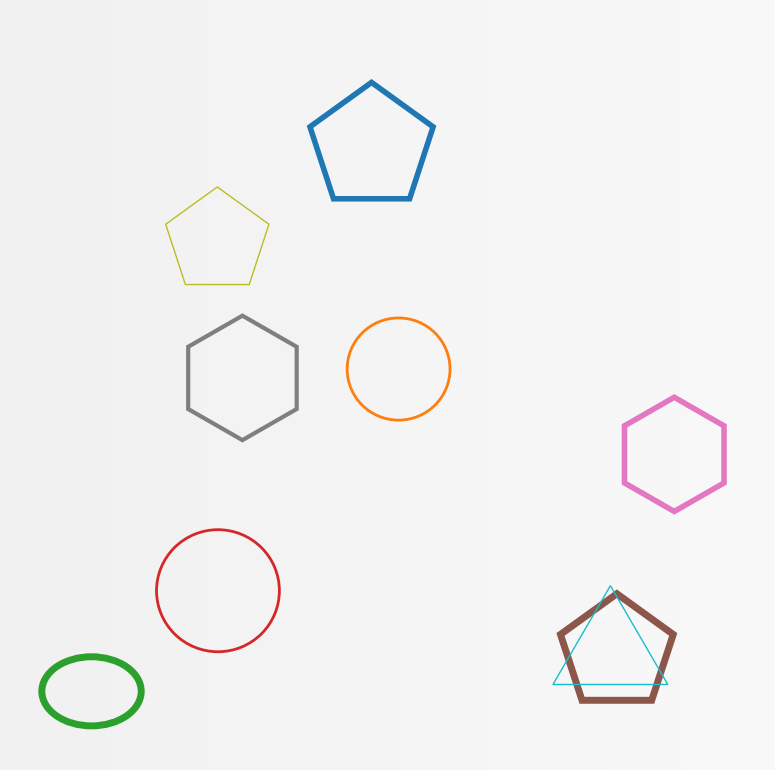[{"shape": "pentagon", "thickness": 2, "radius": 0.42, "center": [0.479, 0.809]}, {"shape": "circle", "thickness": 1, "radius": 0.33, "center": [0.514, 0.521]}, {"shape": "oval", "thickness": 2.5, "radius": 0.32, "center": [0.118, 0.102]}, {"shape": "circle", "thickness": 1, "radius": 0.4, "center": [0.281, 0.233]}, {"shape": "pentagon", "thickness": 2.5, "radius": 0.38, "center": [0.796, 0.152]}, {"shape": "hexagon", "thickness": 2, "radius": 0.37, "center": [0.87, 0.41]}, {"shape": "hexagon", "thickness": 1.5, "radius": 0.4, "center": [0.313, 0.509]}, {"shape": "pentagon", "thickness": 0.5, "radius": 0.35, "center": [0.28, 0.687]}, {"shape": "triangle", "thickness": 0.5, "radius": 0.43, "center": [0.788, 0.154]}]